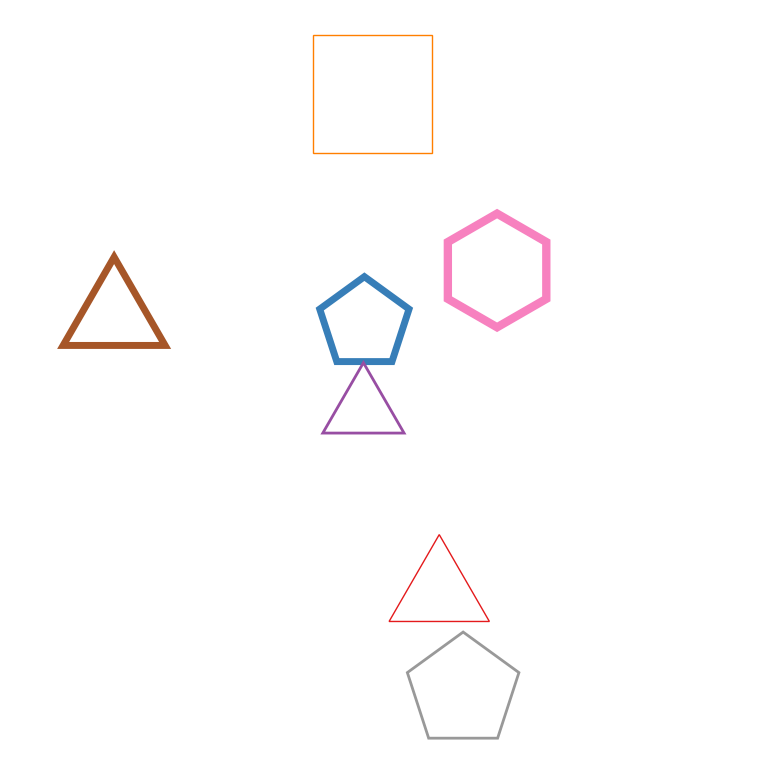[{"shape": "triangle", "thickness": 0.5, "radius": 0.38, "center": [0.57, 0.23]}, {"shape": "pentagon", "thickness": 2.5, "radius": 0.3, "center": [0.473, 0.58]}, {"shape": "triangle", "thickness": 1, "radius": 0.3, "center": [0.472, 0.468]}, {"shape": "square", "thickness": 0.5, "radius": 0.39, "center": [0.484, 0.878]}, {"shape": "triangle", "thickness": 2.5, "radius": 0.38, "center": [0.148, 0.59]}, {"shape": "hexagon", "thickness": 3, "radius": 0.37, "center": [0.646, 0.649]}, {"shape": "pentagon", "thickness": 1, "radius": 0.38, "center": [0.601, 0.103]}]